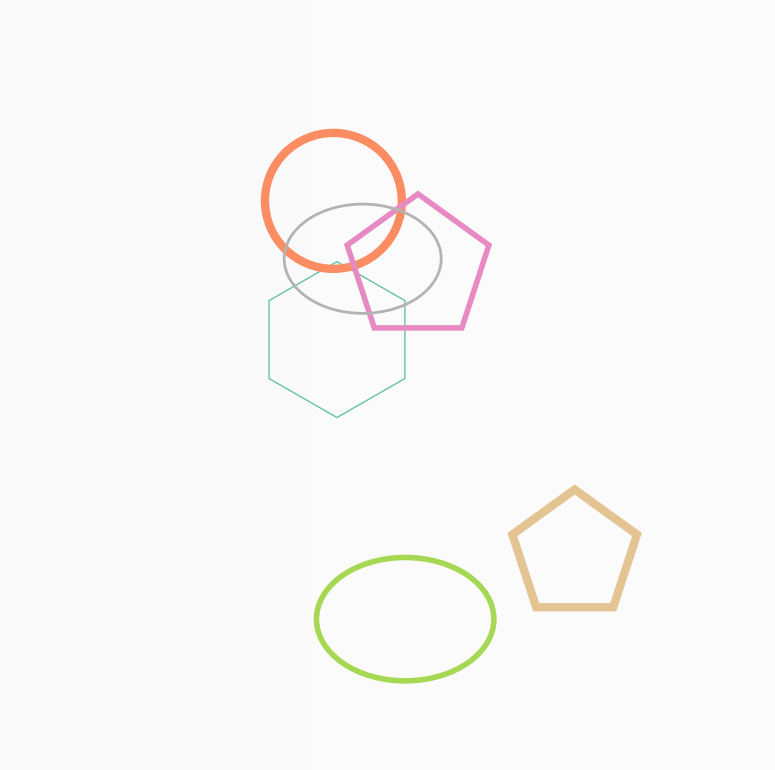[{"shape": "hexagon", "thickness": 0.5, "radius": 0.51, "center": [0.435, 0.559]}, {"shape": "circle", "thickness": 3, "radius": 0.44, "center": [0.43, 0.739]}, {"shape": "pentagon", "thickness": 2, "radius": 0.48, "center": [0.539, 0.652]}, {"shape": "oval", "thickness": 2, "radius": 0.57, "center": [0.523, 0.196]}, {"shape": "pentagon", "thickness": 3, "radius": 0.42, "center": [0.742, 0.28]}, {"shape": "oval", "thickness": 1, "radius": 0.51, "center": [0.468, 0.664]}]